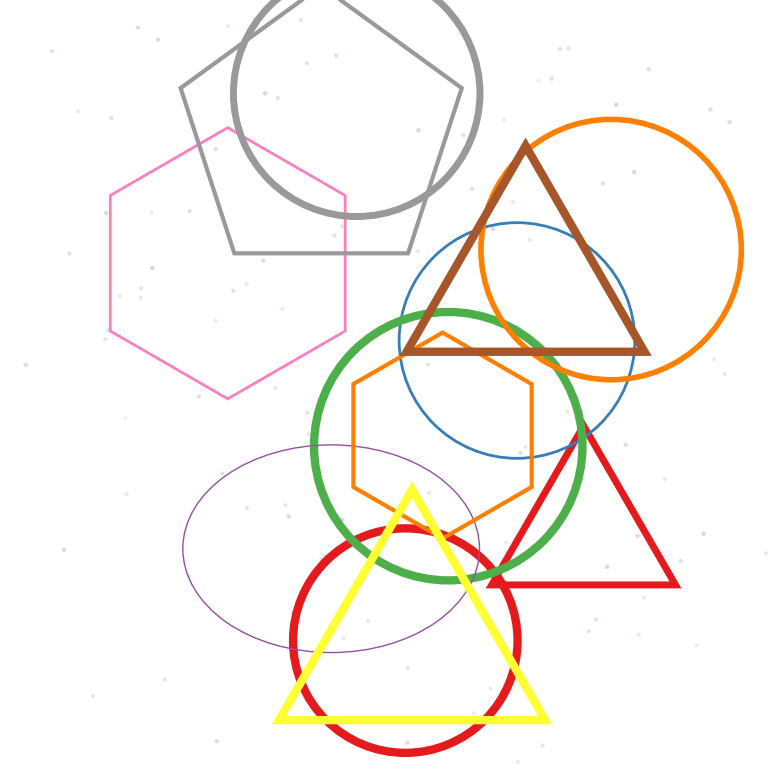[{"shape": "circle", "thickness": 3, "radius": 0.73, "center": [0.526, 0.168]}, {"shape": "triangle", "thickness": 2.5, "radius": 0.69, "center": [0.758, 0.309]}, {"shape": "circle", "thickness": 1, "radius": 0.77, "center": [0.671, 0.558]}, {"shape": "circle", "thickness": 3, "radius": 0.87, "center": [0.582, 0.421]}, {"shape": "oval", "thickness": 0.5, "radius": 0.96, "center": [0.43, 0.287]}, {"shape": "hexagon", "thickness": 1.5, "radius": 0.67, "center": [0.575, 0.434]}, {"shape": "circle", "thickness": 2, "radius": 0.85, "center": [0.794, 0.676]}, {"shape": "triangle", "thickness": 3, "radius": 1.0, "center": [0.535, 0.165]}, {"shape": "triangle", "thickness": 3, "radius": 0.89, "center": [0.683, 0.632]}, {"shape": "hexagon", "thickness": 1, "radius": 0.88, "center": [0.296, 0.658]}, {"shape": "circle", "thickness": 2.5, "radius": 0.8, "center": [0.463, 0.879]}, {"shape": "pentagon", "thickness": 1.5, "radius": 0.96, "center": [0.417, 0.826]}]